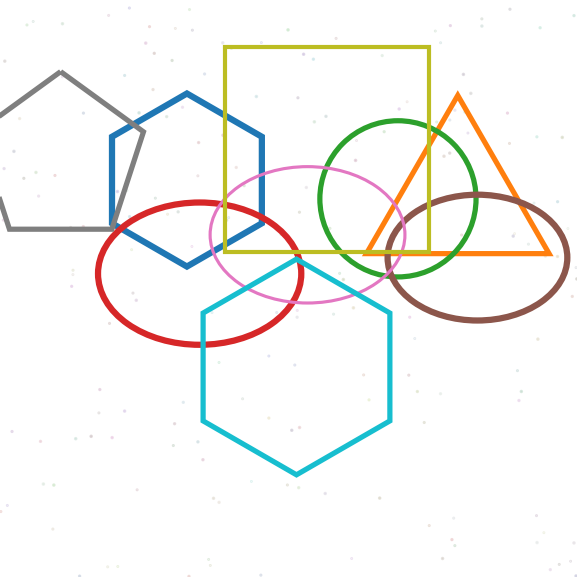[{"shape": "hexagon", "thickness": 3, "radius": 0.75, "center": [0.324, 0.687]}, {"shape": "triangle", "thickness": 2.5, "radius": 0.91, "center": [0.793, 0.651]}, {"shape": "circle", "thickness": 2.5, "radius": 0.68, "center": [0.689, 0.655]}, {"shape": "oval", "thickness": 3, "radius": 0.88, "center": [0.346, 0.525]}, {"shape": "oval", "thickness": 3, "radius": 0.78, "center": [0.827, 0.553]}, {"shape": "oval", "thickness": 1.5, "radius": 0.84, "center": [0.533, 0.593]}, {"shape": "pentagon", "thickness": 2.5, "radius": 0.75, "center": [0.105, 0.724]}, {"shape": "square", "thickness": 2, "radius": 0.88, "center": [0.567, 0.74]}, {"shape": "hexagon", "thickness": 2.5, "radius": 0.93, "center": [0.513, 0.364]}]